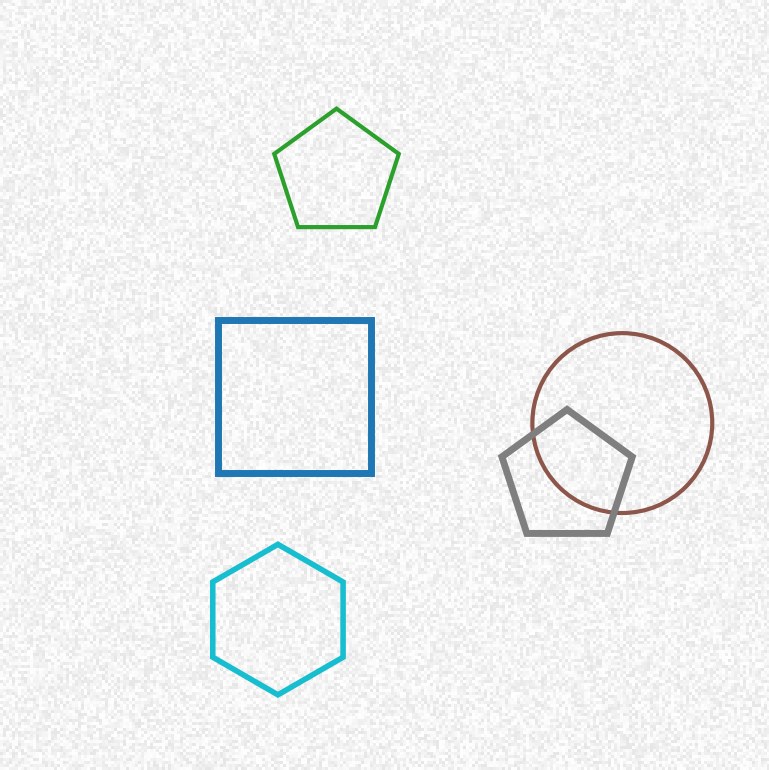[{"shape": "square", "thickness": 2.5, "radius": 0.5, "center": [0.382, 0.485]}, {"shape": "pentagon", "thickness": 1.5, "radius": 0.43, "center": [0.437, 0.774]}, {"shape": "circle", "thickness": 1.5, "radius": 0.58, "center": [0.808, 0.451]}, {"shape": "pentagon", "thickness": 2.5, "radius": 0.44, "center": [0.736, 0.379]}, {"shape": "hexagon", "thickness": 2, "radius": 0.49, "center": [0.361, 0.195]}]